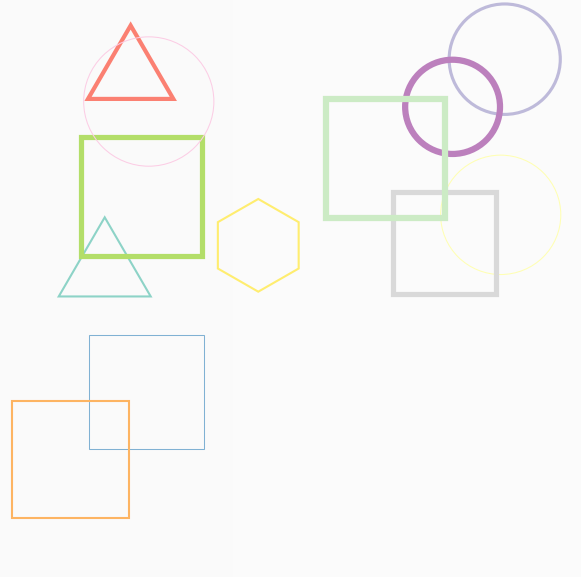[{"shape": "triangle", "thickness": 1, "radius": 0.46, "center": [0.18, 0.531]}, {"shape": "circle", "thickness": 0.5, "radius": 0.52, "center": [0.861, 0.627]}, {"shape": "circle", "thickness": 1.5, "radius": 0.48, "center": [0.868, 0.897]}, {"shape": "triangle", "thickness": 2, "radius": 0.42, "center": [0.225, 0.87]}, {"shape": "square", "thickness": 0.5, "radius": 0.49, "center": [0.252, 0.32]}, {"shape": "square", "thickness": 1, "radius": 0.5, "center": [0.121, 0.203]}, {"shape": "square", "thickness": 2.5, "radius": 0.52, "center": [0.243, 0.659]}, {"shape": "circle", "thickness": 0.5, "radius": 0.56, "center": [0.256, 0.823]}, {"shape": "square", "thickness": 2.5, "radius": 0.44, "center": [0.765, 0.578]}, {"shape": "circle", "thickness": 3, "radius": 0.41, "center": [0.779, 0.814]}, {"shape": "square", "thickness": 3, "radius": 0.51, "center": [0.663, 0.724]}, {"shape": "hexagon", "thickness": 1, "radius": 0.4, "center": [0.444, 0.574]}]